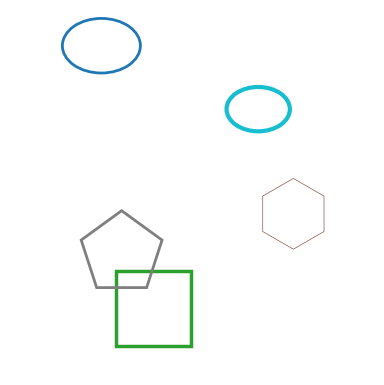[{"shape": "oval", "thickness": 2, "radius": 0.51, "center": [0.263, 0.881]}, {"shape": "square", "thickness": 2.5, "radius": 0.49, "center": [0.399, 0.2]}, {"shape": "hexagon", "thickness": 0.5, "radius": 0.46, "center": [0.762, 0.445]}, {"shape": "pentagon", "thickness": 2, "radius": 0.55, "center": [0.316, 0.342]}, {"shape": "oval", "thickness": 3, "radius": 0.41, "center": [0.671, 0.717]}]